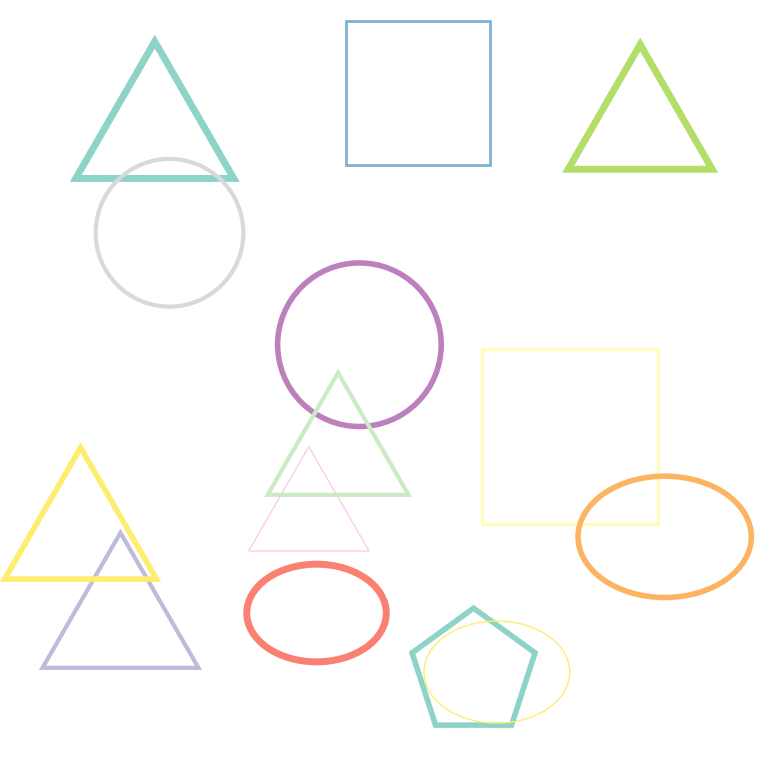[{"shape": "triangle", "thickness": 2.5, "radius": 0.59, "center": [0.201, 0.827]}, {"shape": "pentagon", "thickness": 2, "radius": 0.42, "center": [0.615, 0.126]}, {"shape": "square", "thickness": 1, "radius": 0.57, "center": [0.74, 0.433]}, {"shape": "triangle", "thickness": 1.5, "radius": 0.58, "center": [0.156, 0.191]}, {"shape": "oval", "thickness": 2.5, "radius": 0.45, "center": [0.411, 0.204]}, {"shape": "square", "thickness": 1, "radius": 0.47, "center": [0.543, 0.879]}, {"shape": "oval", "thickness": 2, "radius": 0.56, "center": [0.863, 0.303]}, {"shape": "triangle", "thickness": 2.5, "radius": 0.54, "center": [0.831, 0.834]}, {"shape": "triangle", "thickness": 0.5, "radius": 0.45, "center": [0.401, 0.33]}, {"shape": "circle", "thickness": 1.5, "radius": 0.48, "center": [0.22, 0.698]}, {"shape": "circle", "thickness": 2, "radius": 0.53, "center": [0.467, 0.552]}, {"shape": "triangle", "thickness": 1.5, "radius": 0.53, "center": [0.439, 0.41]}, {"shape": "oval", "thickness": 0.5, "radius": 0.47, "center": [0.645, 0.127]}, {"shape": "triangle", "thickness": 2, "radius": 0.57, "center": [0.105, 0.305]}]